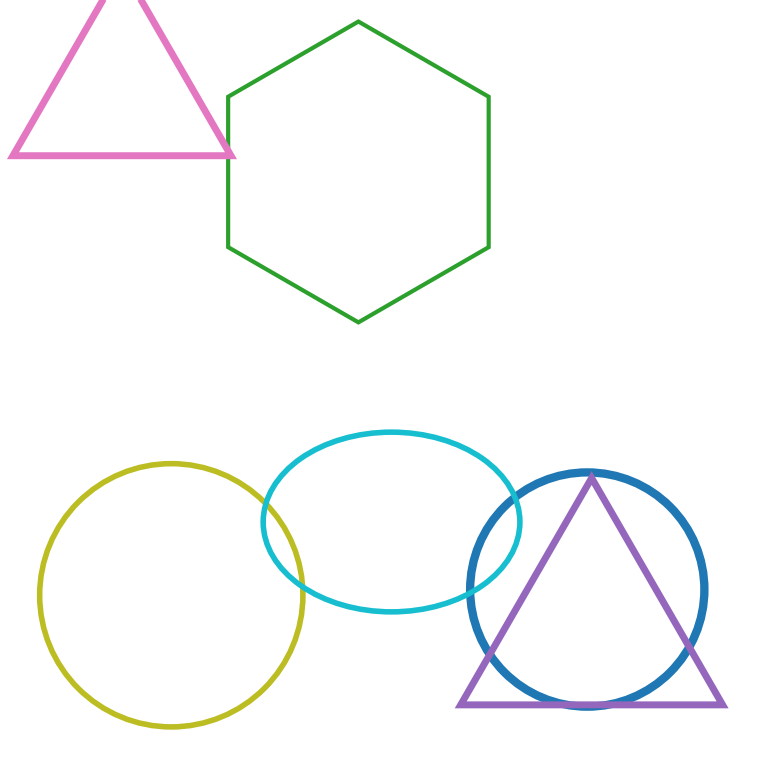[{"shape": "circle", "thickness": 3, "radius": 0.76, "center": [0.763, 0.234]}, {"shape": "hexagon", "thickness": 1.5, "radius": 0.98, "center": [0.465, 0.777]}, {"shape": "triangle", "thickness": 2.5, "radius": 0.98, "center": [0.768, 0.183]}, {"shape": "triangle", "thickness": 2.5, "radius": 0.82, "center": [0.158, 0.88]}, {"shape": "circle", "thickness": 2, "radius": 0.85, "center": [0.222, 0.227]}, {"shape": "oval", "thickness": 2, "radius": 0.83, "center": [0.508, 0.322]}]